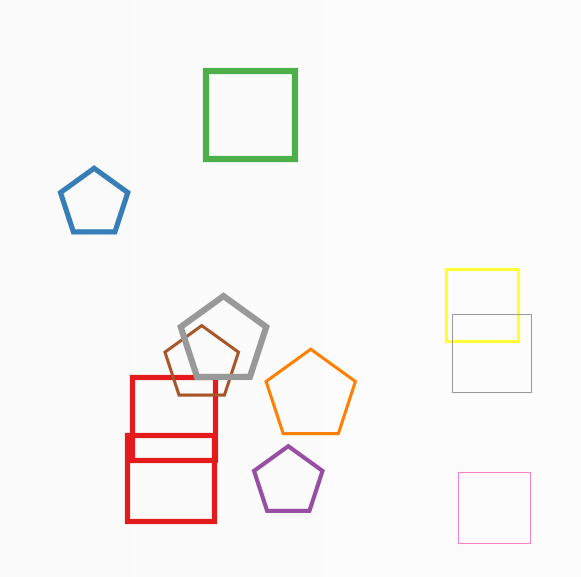[{"shape": "square", "thickness": 2.5, "radius": 0.37, "center": [0.293, 0.172]}, {"shape": "square", "thickness": 2.5, "radius": 0.36, "center": [0.298, 0.274]}, {"shape": "pentagon", "thickness": 2.5, "radius": 0.3, "center": [0.162, 0.647]}, {"shape": "square", "thickness": 3, "radius": 0.38, "center": [0.431, 0.8]}, {"shape": "pentagon", "thickness": 2, "radius": 0.31, "center": [0.496, 0.165]}, {"shape": "pentagon", "thickness": 1.5, "radius": 0.4, "center": [0.535, 0.314]}, {"shape": "square", "thickness": 1.5, "radius": 0.31, "center": [0.829, 0.471]}, {"shape": "pentagon", "thickness": 1.5, "radius": 0.33, "center": [0.347, 0.369]}, {"shape": "square", "thickness": 0.5, "radius": 0.31, "center": [0.85, 0.12]}, {"shape": "square", "thickness": 0.5, "radius": 0.34, "center": [0.846, 0.388]}, {"shape": "pentagon", "thickness": 3, "radius": 0.39, "center": [0.385, 0.409]}]